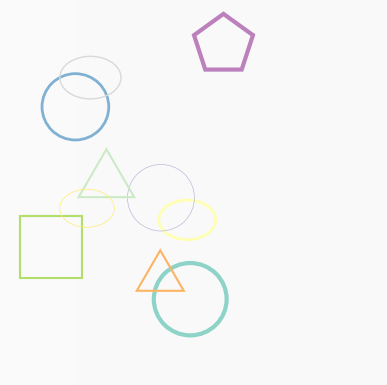[{"shape": "circle", "thickness": 3, "radius": 0.47, "center": [0.491, 0.223]}, {"shape": "oval", "thickness": 2, "radius": 0.37, "center": [0.483, 0.429]}, {"shape": "circle", "thickness": 0.5, "radius": 0.43, "center": [0.415, 0.486]}, {"shape": "circle", "thickness": 2, "radius": 0.43, "center": [0.195, 0.723]}, {"shape": "triangle", "thickness": 1.5, "radius": 0.35, "center": [0.414, 0.28]}, {"shape": "square", "thickness": 1.5, "radius": 0.4, "center": [0.132, 0.358]}, {"shape": "oval", "thickness": 1, "radius": 0.39, "center": [0.233, 0.798]}, {"shape": "pentagon", "thickness": 3, "radius": 0.4, "center": [0.577, 0.884]}, {"shape": "triangle", "thickness": 1.5, "radius": 0.41, "center": [0.275, 0.529]}, {"shape": "oval", "thickness": 0.5, "radius": 0.35, "center": [0.225, 0.459]}]